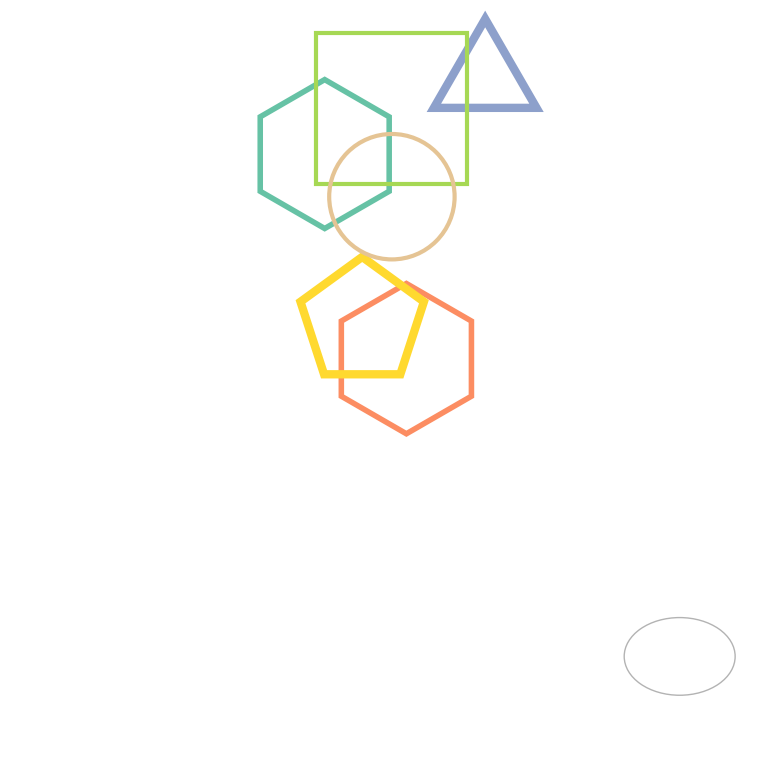[{"shape": "hexagon", "thickness": 2, "radius": 0.48, "center": [0.422, 0.8]}, {"shape": "hexagon", "thickness": 2, "radius": 0.49, "center": [0.528, 0.534]}, {"shape": "triangle", "thickness": 3, "radius": 0.38, "center": [0.63, 0.898]}, {"shape": "square", "thickness": 1.5, "radius": 0.49, "center": [0.508, 0.859]}, {"shape": "pentagon", "thickness": 3, "radius": 0.42, "center": [0.47, 0.582]}, {"shape": "circle", "thickness": 1.5, "radius": 0.41, "center": [0.509, 0.745]}, {"shape": "oval", "thickness": 0.5, "radius": 0.36, "center": [0.883, 0.148]}]